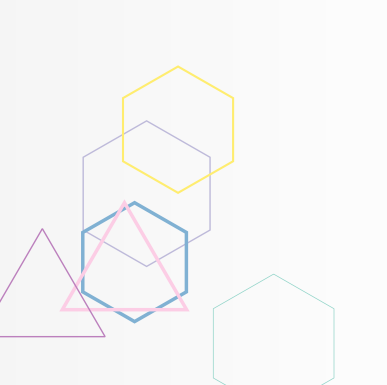[{"shape": "hexagon", "thickness": 0.5, "radius": 0.9, "center": [0.706, 0.108]}, {"shape": "hexagon", "thickness": 1, "radius": 0.95, "center": [0.378, 0.497]}, {"shape": "hexagon", "thickness": 2.5, "radius": 0.77, "center": [0.347, 0.319]}, {"shape": "triangle", "thickness": 2.5, "radius": 0.93, "center": [0.321, 0.288]}, {"shape": "triangle", "thickness": 1, "radius": 0.94, "center": [0.109, 0.219]}, {"shape": "hexagon", "thickness": 1.5, "radius": 0.82, "center": [0.459, 0.663]}]